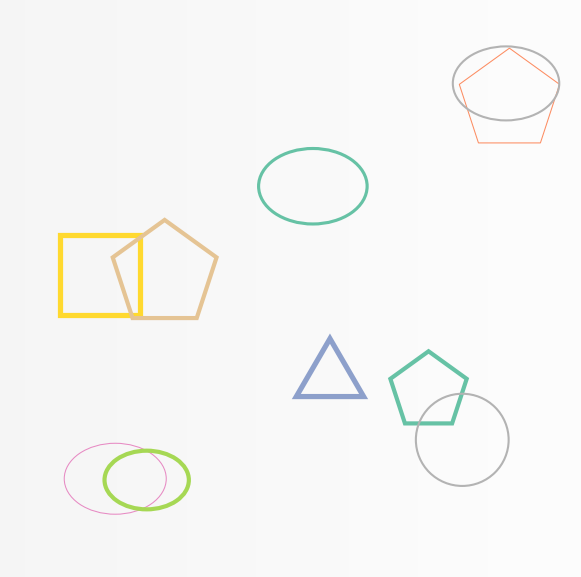[{"shape": "pentagon", "thickness": 2, "radius": 0.35, "center": [0.737, 0.322]}, {"shape": "oval", "thickness": 1.5, "radius": 0.47, "center": [0.538, 0.677]}, {"shape": "pentagon", "thickness": 0.5, "radius": 0.45, "center": [0.876, 0.825]}, {"shape": "triangle", "thickness": 2.5, "radius": 0.33, "center": [0.568, 0.346]}, {"shape": "oval", "thickness": 0.5, "radius": 0.44, "center": [0.198, 0.17]}, {"shape": "oval", "thickness": 2, "radius": 0.36, "center": [0.252, 0.168]}, {"shape": "square", "thickness": 2.5, "radius": 0.35, "center": [0.172, 0.523]}, {"shape": "pentagon", "thickness": 2, "radius": 0.47, "center": [0.283, 0.524]}, {"shape": "oval", "thickness": 1, "radius": 0.46, "center": [0.871, 0.855]}, {"shape": "circle", "thickness": 1, "radius": 0.4, "center": [0.795, 0.237]}]